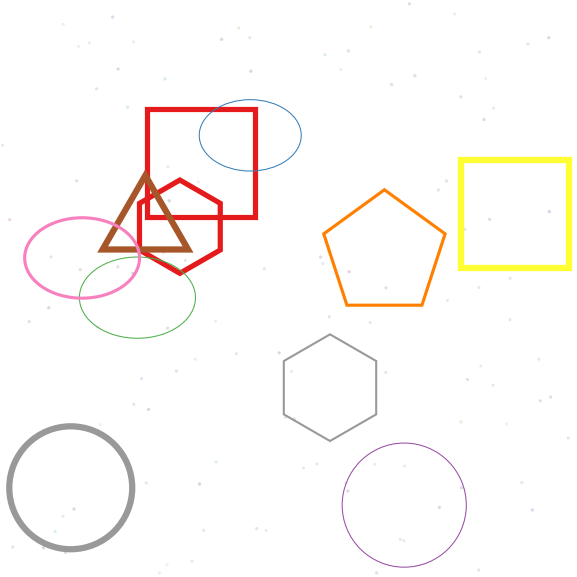[{"shape": "square", "thickness": 2.5, "radius": 0.47, "center": [0.348, 0.717]}, {"shape": "hexagon", "thickness": 2.5, "radius": 0.4, "center": [0.311, 0.607]}, {"shape": "oval", "thickness": 0.5, "radius": 0.44, "center": [0.433, 0.765]}, {"shape": "oval", "thickness": 0.5, "radius": 0.5, "center": [0.238, 0.484]}, {"shape": "circle", "thickness": 0.5, "radius": 0.54, "center": [0.7, 0.124]}, {"shape": "pentagon", "thickness": 1.5, "radius": 0.55, "center": [0.666, 0.56]}, {"shape": "square", "thickness": 3, "radius": 0.47, "center": [0.892, 0.629]}, {"shape": "triangle", "thickness": 3, "radius": 0.43, "center": [0.252, 0.61]}, {"shape": "oval", "thickness": 1.5, "radius": 0.5, "center": [0.142, 0.552]}, {"shape": "hexagon", "thickness": 1, "radius": 0.46, "center": [0.571, 0.328]}, {"shape": "circle", "thickness": 3, "radius": 0.53, "center": [0.123, 0.155]}]